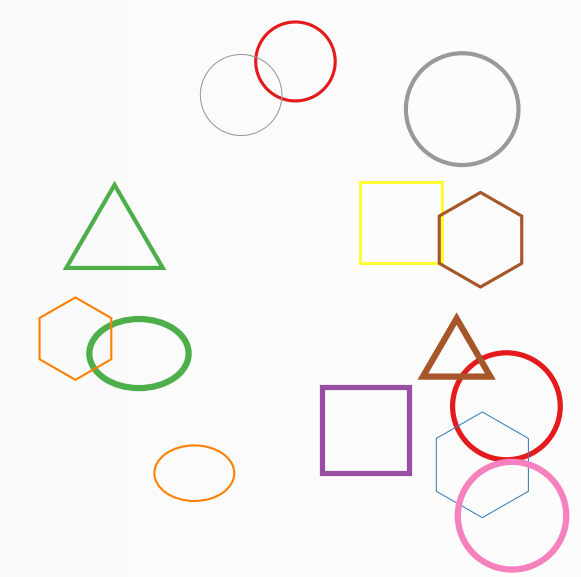[{"shape": "circle", "thickness": 2.5, "radius": 0.46, "center": [0.871, 0.296]}, {"shape": "circle", "thickness": 1.5, "radius": 0.34, "center": [0.508, 0.893]}, {"shape": "hexagon", "thickness": 0.5, "radius": 0.46, "center": [0.83, 0.194]}, {"shape": "oval", "thickness": 3, "radius": 0.43, "center": [0.239, 0.387]}, {"shape": "triangle", "thickness": 2, "radius": 0.48, "center": [0.197, 0.583]}, {"shape": "square", "thickness": 2.5, "radius": 0.37, "center": [0.629, 0.255]}, {"shape": "hexagon", "thickness": 1, "radius": 0.36, "center": [0.13, 0.413]}, {"shape": "oval", "thickness": 1, "radius": 0.34, "center": [0.334, 0.18]}, {"shape": "square", "thickness": 1.5, "radius": 0.35, "center": [0.69, 0.613]}, {"shape": "triangle", "thickness": 3, "radius": 0.34, "center": [0.786, 0.381]}, {"shape": "hexagon", "thickness": 1.5, "radius": 0.41, "center": [0.827, 0.584]}, {"shape": "circle", "thickness": 3, "radius": 0.47, "center": [0.881, 0.106]}, {"shape": "circle", "thickness": 0.5, "radius": 0.35, "center": [0.415, 0.835]}, {"shape": "circle", "thickness": 2, "radius": 0.48, "center": [0.795, 0.81]}]